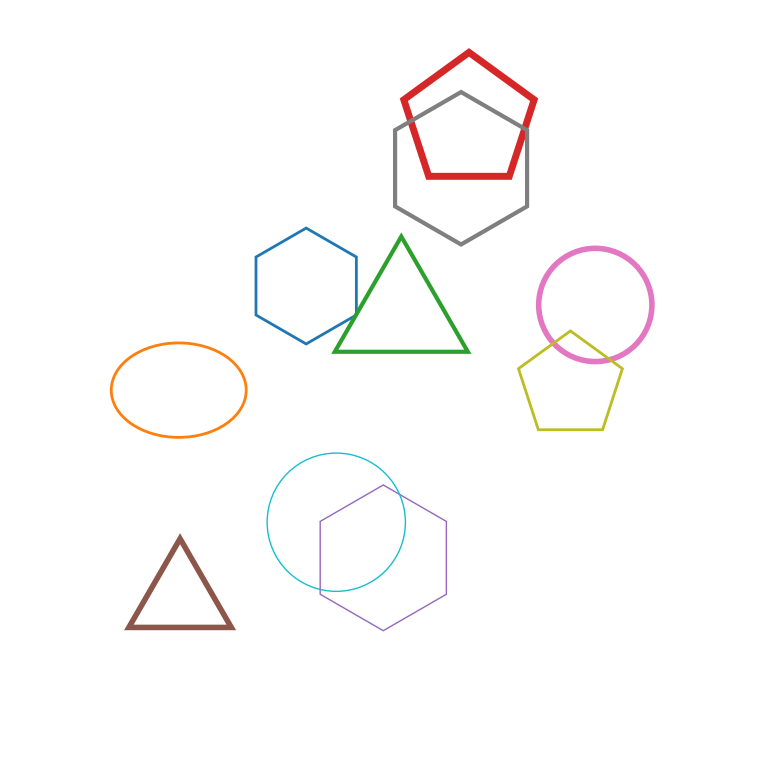[{"shape": "hexagon", "thickness": 1, "radius": 0.38, "center": [0.398, 0.629]}, {"shape": "oval", "thickness": 1, "radius": 0.44, "center": [0.232, 0.493]}, {"shape": "triangle", "thickness": 1.5, "radius": 0.5, "center": [0.521, 0.593]}, {"shape": "pentagon", "thickness": 2.5, "radius": 0.44, "center": [0.609, 0.843]}, {"shape": "hexagon", "thickness": 0.5, "radius": 0.47, "center": [0.498, 0.276]}, {"shape": "triangle", "thickness": 2, "radius": 0.38, "center": [0.234, 0.224]}, {"shape": "circle", "thickness": 2, "radius": 0.37, "center": [0.773, 0.604]}, {"shape": "hexagon", "thickness": 1.5, "radius": 0.49, "center": [0.599, 0.781]}, {"shape": "pentagon", "thickness": 1, "radius": 0.35, "center": [0.741, 0.499]}, {"shape": "circle", "thickness": 0.5, "radius": 0.45, "center": [0.437, 0.322]}]